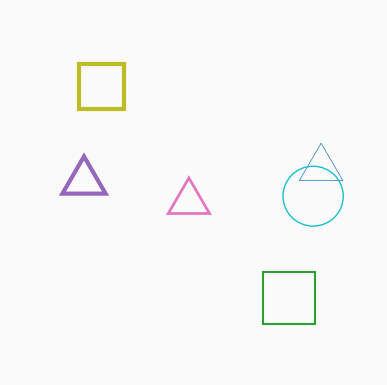[{"shape": "triangle", "thickness": 0.5, "radius": 0.32, "center": [0.829, 0.563]}, {"shape": "square", "thickness": 1.5, "radius": 0.34, "center": [0.746, 0.227]}, {"shape": "triangle", "thickness": 3, "radius": 0.32, "center": [0.217, 0.529]}, {"shape": "triangle", "thickness": 2, "radius": 0.31, "center": [0.487, 0.476]}, {"shape": "square", "thickness": 3, "radius": 0.29, "center": [0.262, 0.776]}, {"shape": "circle", "thickness": 1, "radius": 0.39, "center": [0.808, 0.49]}]